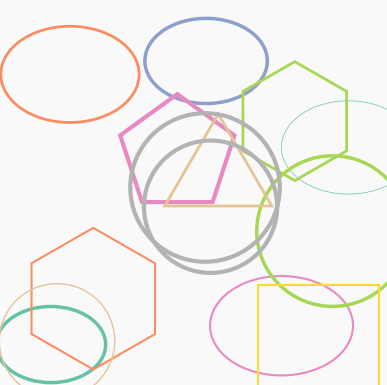[{"shape": "oval", "thickness": 0.5, "radius": 0.87, "center": [0.899, 0.617]}, {"shape": "oval", "thickness": 2.5, "radius": 0.71, "center": [0.131, 0.105]}, {"shape": "hexagon", "thickness": 1.5, "radius": 0.92, "center": [0.241, 0.224]}, {"shape": "oval", "thickness": 2, "radius": 0.89, "center": [0.181, 0.807]}, {"shape": "oval", "thickness": 2.5, "radius": 0.79, "center": [0.532, 0.842]}, {"shape": "pentagon", "thickness": 3, "radius": 0.78, "center": [0.458, 0.601]}, {"shape": "oval", "thickness": 1.5, "radius": 0.92, "center": [0.727, 0.154]}, {"shape": "circle", "thickness": 2.5, "radius": 0.98, "center": [0.858, 0.4]}, {"shape": "hexagon", "thickness": 2, "radius": 0.77, "center": [0.761, 0.685]}, {"shape": "square", "thickness": 1.5, "radius": 0.78, "center": [0.822, 0.104]}, {"shape": "circle", "thickness": 1, "radius": 0.74, "center": [0.147, 0.114]}, {"shape": "triangle", "thickness": 2, "radius": 0.8, "center": [0.563, 0.545]}, {"shape": "circle", "thickness": 3, "radius": 0.96, "center": [0.529, 0.513]}, {"shape": "circle", "thickness": 3, "radius": 0.86, "center": [0.543, 0.463]}]